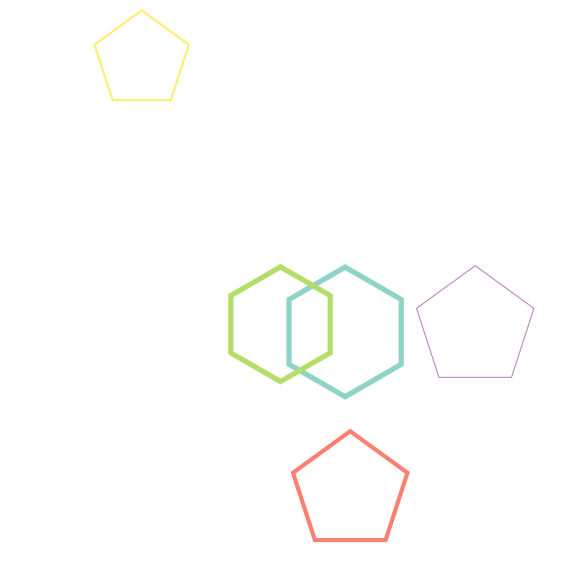[{"shape": "hexagon", "thickness": 2.5, "radius": 0.56, "center": [0.598, 0.424]}, {"shape": "pentagon", "thickness": 2, "radius": 0.52, "center": [0.606, 0.148]}, {"shape": "hexagon", "thickness": 2.5, "radius": 0.5, "center": [0.486, 0.438]}, {"shape": "pentagon", "thickness": 0.5, "radius": 0.53, "center": [0.823, 0.432]}, {"shape": "pentagon", "thickness": 1, "radius": 0.43, "center": [0.245, 0.895]}]